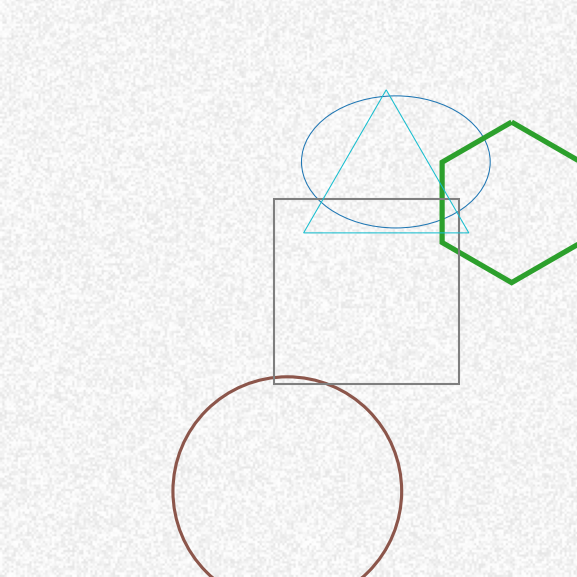[{"shape": "oval", "thickness": 0.5, "radius": 0.82, "center": [0.685, 0.719]}, {"shape": "hexagon", "thickness": 2.5, "radius": 0.7, "center": [0.886, 0.649]}, {"shape": "circle", "thickness": 1.5, "radius": 0.99, "center": [0.498, 0.149]}, {"shape": "square", "thickness": 1, "radius": 0.8, "center": [0.634, 0.494]}, {"shape": "triangle", "thickness": 0.5, "radius": 0.83, "center": [0.669, 0.678]}]